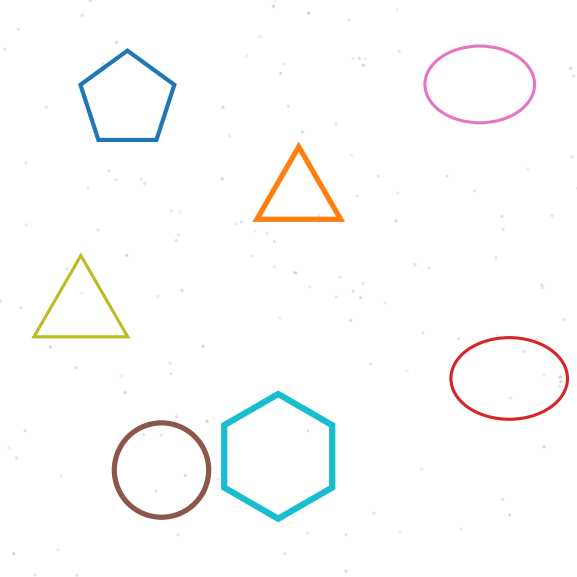[{"shape": "pentagon", "thickness": 2, "radius": 0.43, "center": [0.221, 0.826]}, {"shape": "triangle", "thickness": 2.5, "radius": 0.42, "center": [0.517, 0.661]}, {"shape": "oval", "thickness": 1.5, "radius": 0.5, "center": [0.882, 0.344]}, {"shape": "circle", "thickness": 2.5, "radius": 0.41, "center": [0.28, 0.185]}, {"shape": "oval", "thickness": 1.5, "radius": 0.47, "center": [0.831, 0.853]}, {"shape": "triangle", "thickness": 1.5, "radius": 0.47, "center": [0.14, 0.463]}, {"shape": "hexagon", "thickness": 3, "radius": 0.54, "center": [0.482, 0.209]}]